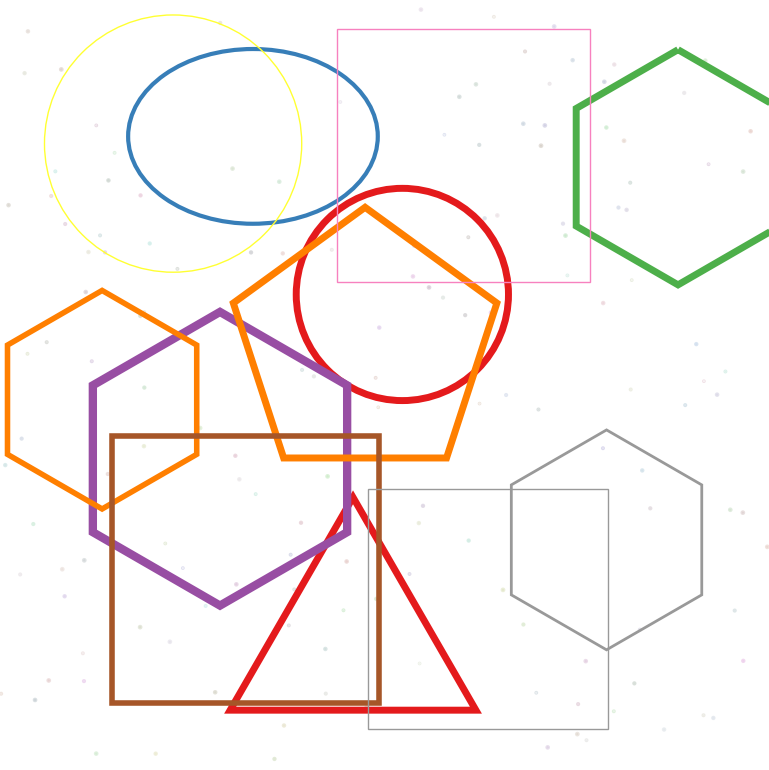[{"shape": "circle", "thickness": 2.5, "radius": 0.69, "center": [0.523, 0.618]}, {"shape": "triangle", "thickness": 2.5, "radius": 0.92, "center": [0.458, 0.17]}, {"shape": "oval", "thickness": 1.5, "radius": 0.81, "center": [0.329, 0.823]}, {"shape": "hexagon", "thickness": 2.5, "radius": 0.76, "center": [0.881, 0.783]}, {"shape": "hexagon", "thickness": 3, "radius": 0.95, "center": [0.286, 0.404]}, {"shape": "hexagon", "thickness": 2, "radius": 0.71, "center": [0.133, 0.481]}, {"shape": "pentagon", "thickness": 2.5, "radius": 0.9, "center": [0.474, 0.551]}, {"shape": "circle", "thickness": 0.5, "radius": 0.84, "center": [0.225, 0.814]}, {"shape": "square", "thickness": 2, "radius": 0.87, "center": [0.319, 0.26]}, {"shape": "square", "thickness": 0.5, "radius": 0.82, "center": [0.602, 0.798]}, {"shape": "square", "thickness": 0.5, "radius": 0.78, "center": [0.634, 0.209]}, {"shape": "hexagon", "thickness": 1, "radius": 0.71, "center": [0.788, 0.299]}]